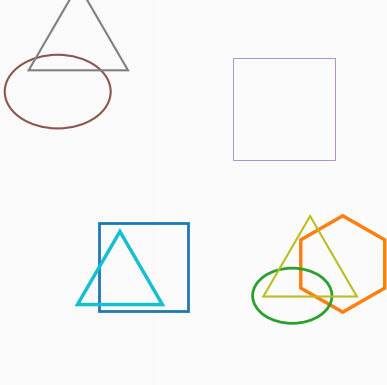[{"shape": "square", "thickness": 2, "radius": 0.57, "center": [0.371, 0.306]}, {"shape": "hexagon", "thickness": 2.5, "radius": 0.63, "center": [0.885, 0.314]}, {"shape": "oval", "thickness": 2, "radius": 0.51, "center": [0.754, 0.232]}, {"shape": "square", "thickness": 0.5, "radius": 0.66, "center": [0.734, 0.717]}, {"shape": "oval", "thickness": 1.5, "radius": 0.68, "center": [0.149, 0.762]}, {"shape": "triangle", "thickness": 1.5, "radius": 0.74, "center": [0.202, 0.891]}, {"shape": "triangle", "thickness": 1.5, "radius": 0.7, "center": [0.8, 0.299]}, {"shape": "triangle", "thickness": 2.5, "radius": 0.63, "center": [0.309, 0.272]}]